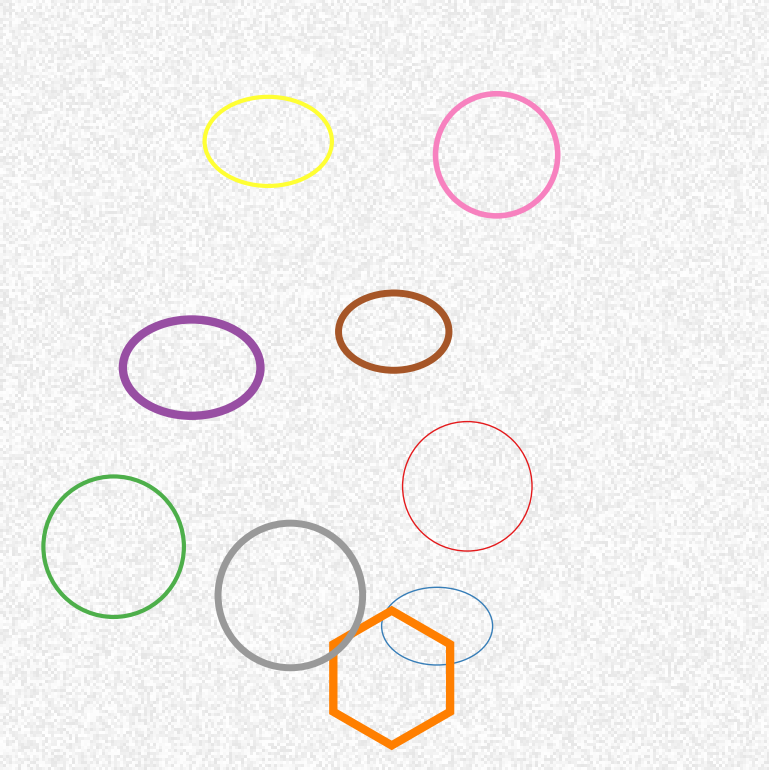[{"shape": "circle", "thickness": 0.5, "radius": 0.42, "center": [0.607, 0.368]}, {"shape": "oval", "thickness": 0.5, "radius": 0.36, "center": [0.568, 0.187]}, {"shape": "circle", "thickness": 1.5, "radius": 0.46, "center": [0.148, 0.29]}, {"shape": "oval", "thickness": 3, "radius": 0.45, "center": [0.249, 0.523]}, {"shape": "hexagon", "thickness": 3, "radius": 0.44, "center": [0.509, 0.119]}, {"shape": "oval", "thickness": 1.5, "radius": 0.41, "center": [0.348, 0.816]}, {"shape": "oval", "thickness": 2.5, "radius": 0.36, "center": [0.511, 0.569]}, {"shape": "circle", "thickness": 2, "radius": 0.4, "center": [0.645, 0.799]}, {"shape": "circle", "thickness": 2.5, "radius": 0.47, "center": [0.377, 0.227]}]